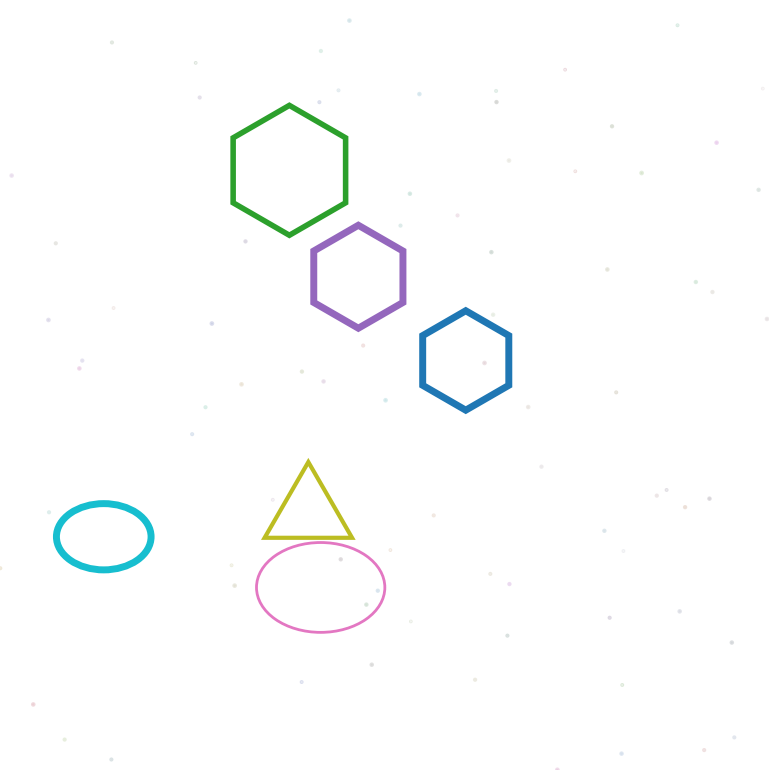[{"shape": "hexagon", "thickness": 2.5, "radius": 0.32, "center": [0.605, 0.532]}, {"shape": "hexagon", "thickness": 2, "radius": 0.42, "center": [0.376, 0.779]}, {"shape": "hexagon", "thickness": 2.5, "radius": 0.33, "center": [0.465, 0.641]}, {"shape": "oval", "thickness": 1, "radius": 0.42, "center": [0.416, 0.237]}, {"shape": "triangle", "thickness": 1.5, "radius": 0.33, "center": [0.4, 0.334]}, {"shape": "oval", "thickness": 2.5, "radius": 0.31, "center": [0.135, 0.303]}]